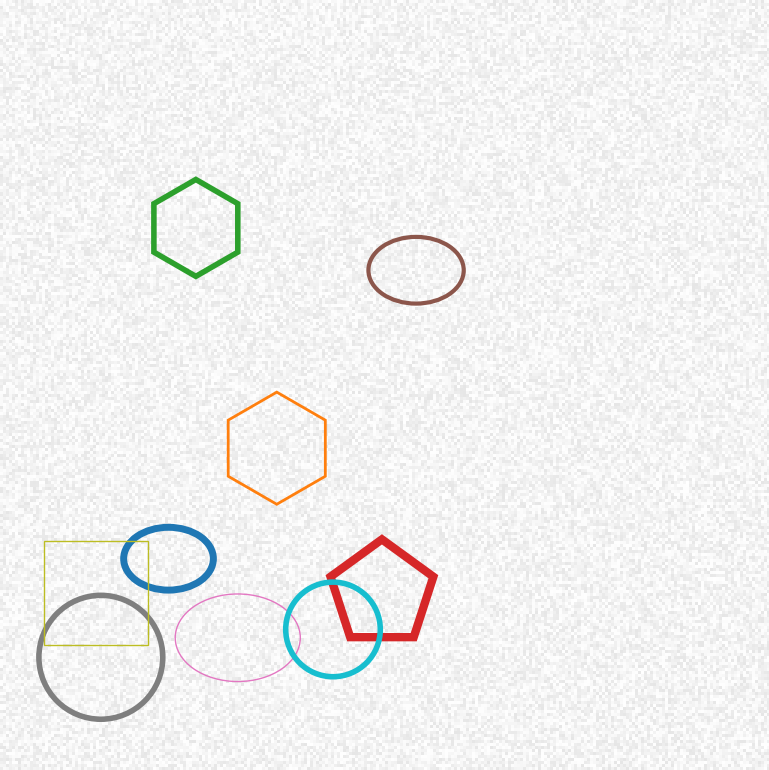[{"shape": "oval", "thickness": 2.5, "radius": 0.29, "center": [0.219, 0.274]}, {"shape": "hexagon", "thickness": 1, "radius": 0.36, "center": [0.359, 0.418]}, {"shape": "hexagon", "thickness": 2, "radius": 0.31, "center": [0.254, 0.704]}, {"shape": "pentagon", "thickness": 3, "radius": 0.35, "center": [0.496, 0.229]}, {"shape": "oval", "thickness": 1.5, "radius": 0.31, "center": [0.54, 0.649]}, {"shape": "oval", "thickness": 0.5, "radius": 0.41, "center": [0.309, 0.172]}, {"shape": "circle", "thickness": 2, "radius": 0.4, "center": [0.131, 0.146]}, {"shape": "square", "thickness": 0.5, "radius": 0.34, "center": [0.125, 0.23]}, {"shape": "circle", "thickness": 2, "radius": 0.31, "center": [0.432, 0.183]}]